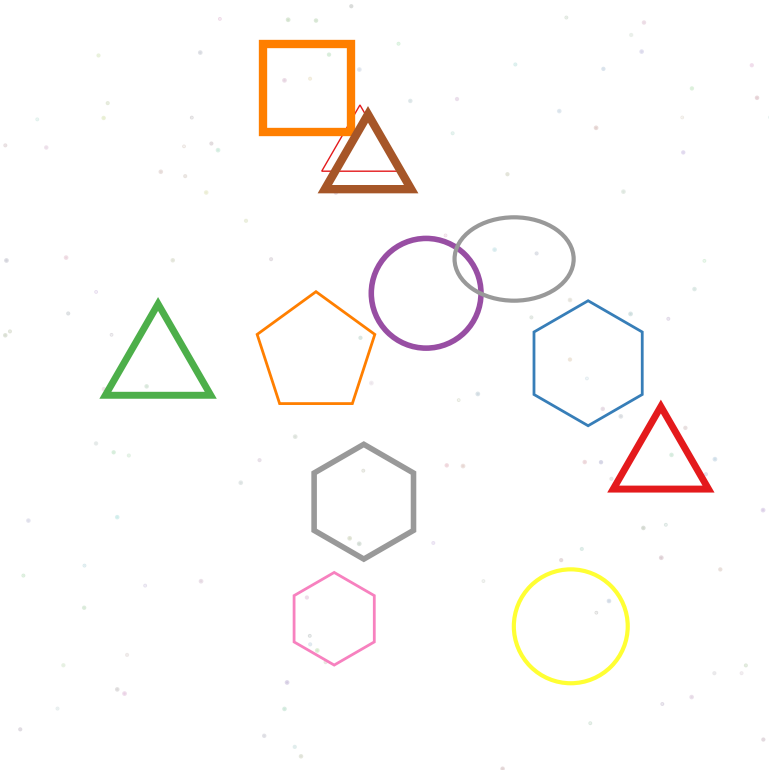[{"shape": "triangle", "thickness": 2.5, "radius": 0.36, "center": [0.858, 0.401]}, {"shape": "triangle", "thickness": 0.5, "radius": 0.29, "center": [0.467, 0.806]}, {"shape": "hexagon", "thickness": 1, "radius": 0.41, "center": [0.764, 0.528]}, {"shape": "triangle", "thickness": 2.5, "radius": 0.4, "center": [0.205, 0.526]}, {"shape": "circle", "thickness": 2, "radius": 0.36, "center": [0.553, 0.619]}, {"shape": "pentagon", "thickness": 1, "radius": 0.4, "center": [0.41, 0.541]}, {"shape": "square", "thickness": 3, "radius": 0.29, "center": [0.399, 0.885]}, {"shape": "circle", "thickness": 1.5, "radius": 0.37, "center": [0.741, 0.187]}, {"shape": "triangle", "thickness": 3, "radius": 0.32, "center": [0.478, 0.787]}, {"shape": "hexagon", "thickness": 1, "radius": 0.3, "center": [0.434, 0.196]}, {"shape": "oval", "thickness": 1.5, "radius": 0.39, "center": [0.668, 0.664]}, {"shape": "hexagon", "thickness": 2, "radius": 0.37, "center": [0.472, 0.348]}]